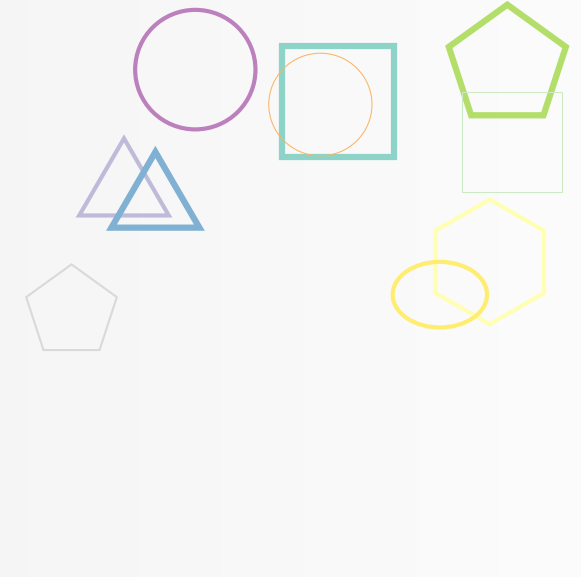[{"shape": "square", "thickness": 3, "radius": 0.48, "center": [0.581, 0.824]}, {"shape": "hexagon", "thickness": 2, "radius": 0.54, "center": [0.843, 0.546]}, {"shape": "triangle", "thickness": 2, "radius": 0.44, "center": [0.213, 0.67]}, {"shape": "triangle", "thickness": 3, "radius": 0.44, "center": [0.267, 0.649]}, {"shape": "circle", "thickness": 0.5, "radius": 0.44, "center": [0.551, 0.818]}, {"shape": "pentagon", "thickness": 3, "radius": 0.53, "center": [0.873, 0.885]}, {"shape": "pentagon", "thickness": 1, "radius": 0.41, "center": [0.123, 0.459]}, {"shape": "circle", "thickness": 2, "radius": 0.52, "center": [0.336, 0.879]}, {"shape": "square", "thickness": 0.5, "radius": 0.43, "center": [0.881, 0.753]}, {"shape": "oval", "thickness": 2, "radius": 0.41, "center": [0.757, 0.489]}]